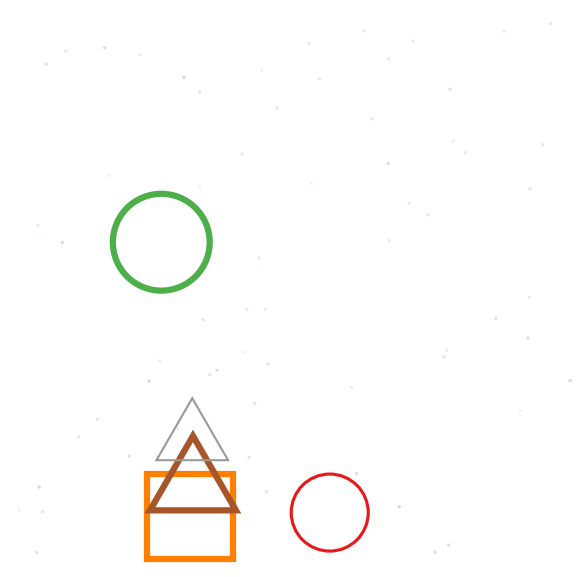[{"shape": "circle", "thickness": 1.5, "radius": 0.33, "center": [0.571, 0.112]}, {"shape": "circle", "thickness": 3, "radius": 0.42, "center": [0.279, 0.58]}, {"shape": "square", "thickness": 3, "radius": 0.37, "center": [0.329, 0.105]}, {"shape": "triangle", "thickness": 3, "radius": 0.43, "center": [0.334, 0.158]}, {"shape": "triangle", "thickness": 1, "radius": 0.36, "center": [0.333, 0.238]}]